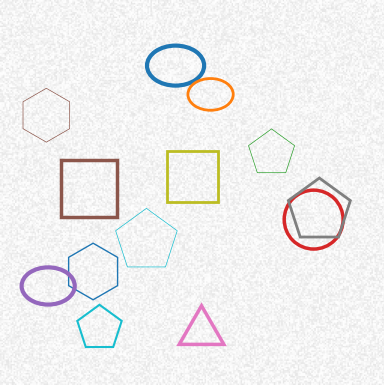[{"shape": "oval", "thickness": 3, "radius": 0.37, "center": [0.456, 0.83]}, {"shape": "hexagon", "thickness": 1, "radius": 0.37, "center": [0.242, 0.295]}, {"shape": "oval", "thickness": 2, "radius": 0.29, "center": [0.547, 0.755]}, {"shape": "pentagon", "thickness": 0.5, "radius": 0.31, "center": [0.705, 0.602]}, {"shape": "circle", "thickness": 2.5, "radius": 0.38, "center": [0.815, 0.43]}, {"shape": "oval", "thickness": 3, "radius": 0.35, "center": [0.125, 0.257]}, {"shape": "hexagon", "thickness": 0.5, "radius": 0.35, "center": [0.12, 0.701]}, {"shape": "square", "thickness": 2.5, "radius": 0.36, "center": [0.232, 0.51]}, {"shape": "triangle", "thickness": 2.5, "radius": 0.33, "center": [0.523, 0.139]}, {"shape": "pentagon", "thickness": 2, "radius": 0.42, "center": [0.83, 0.453]}, {"shape": "square", "thickness": 2, "radius": 0.33, "center": [0.501, 0.542]}, {"shape": "pentagon", "thickness": 1.5, "radius": 0.3, "center": [0.258, 0.148]}, {"shape": "pentagon", "thickness": 0.5, "radius": 0.42, "center": [0.38, 0.375]}]